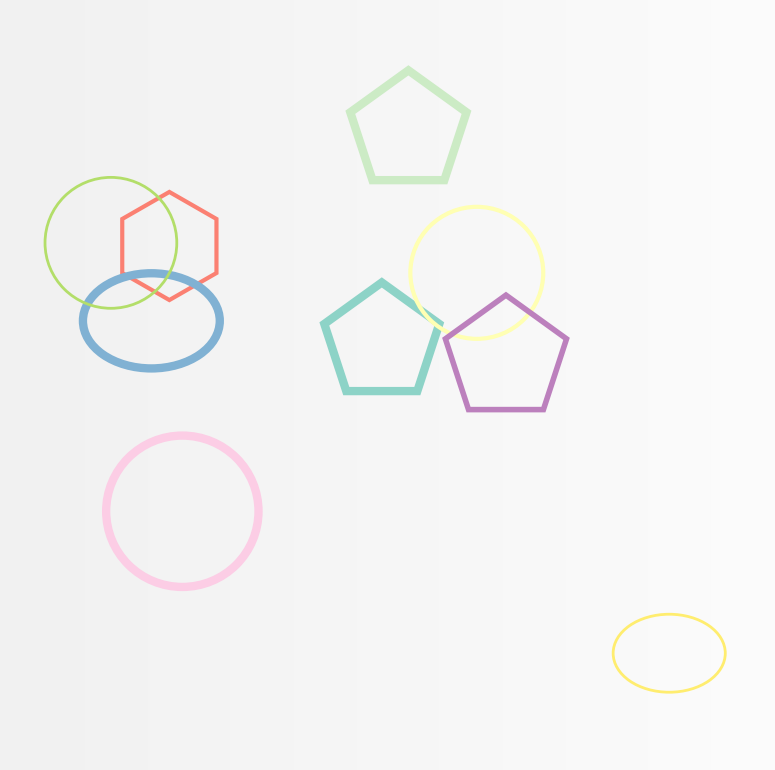[{"shape": "pentagon", "thickness": 3, "radius": 0.39, "center": [0.493, 0.555]}, {"shape": "circle", "thickness": 1.5, "radius": 0.43, "center": [0.615, 0.646]}, {"shape": "hexagon", "thickness": 1.5, "radius": 0.35, "center": [0.219, 0.681]}, {"shape": "oval", "thickness": 3, "radius": 0.44, "center": [0.195, 0.583]}, {"shape": "circle", "thickness": 1, "radius": 0.43, "center": [0.143, 0.685]}, {"shape": "circle", "thickness": 3, "radius": 0.49, "center": [0.235, 0.336]}, {"shape": "pentagon", "thickness": 2, "radius": 0.41, "center": [0.653, 0.535]}, {"shape": "pentagon", "thickness": 3, "radius": 0.39, "center": [0.527, 0.83]}, {"shape": "oval", "thickness": 1, "radius": 0.36, "center": [0.864, 0.152]}]